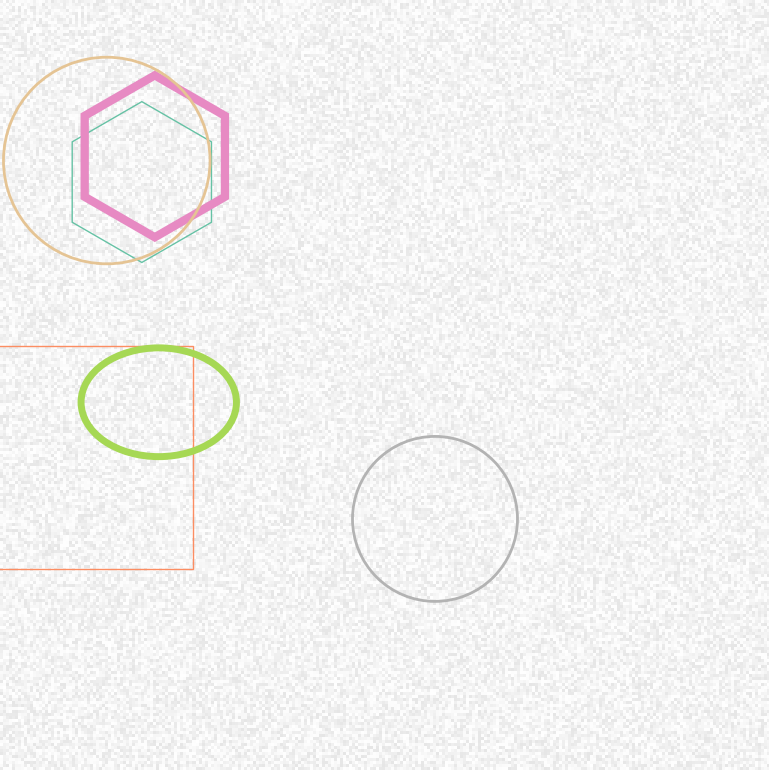[{"shape": "hexagon", "thickness": 0.5, "radius": 0.52, "center": [0.184, 0.764]}, {"shape": "square", "thickness": 0.5, "radius": 0.72, "center": [0.107, 0.406]}, {"shape": "hexagon", "thickness": 3, "radius": 0.53, "center": [0.201, 0.797]}, {"shape": "oval", "thickness": 2.5, "radius": 0.5, "center": [0.206, 0.478]}, {"shape": "circle", "thickness": 1, "radius": 0.67, "center": [0.139, 0.792]}, {"shape": "circle", "thickness": 1, "radius": 0.54, "center": [0.565, 0.326]}]